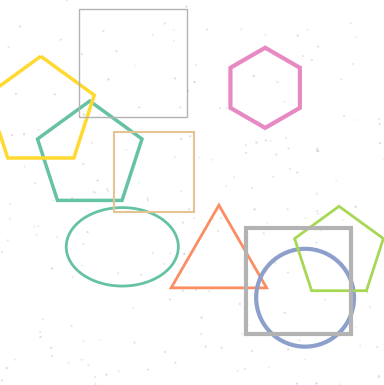[{"shape": "oval", "thickness": 2, "radius": 0.73, "center": [0.318, 0.359]}, {"shape": "pentagon", "thickness": 2.5, "radius": 0.71, "center": [0.233, 0.595]}, {"shape": "triangle", "thickness": 2, "radius": 0.72, "center": [0.569, 0.324]}, {"shape": "circle", "thickness": 3, "radius": 0.64, "center": [0.792, 0.227]}, {"shape": "hexagon", "thickness": 3, "radius": 0.52, "center": [0.689, 0.772]}, {"shape": "pentagon", "thickness": 2, "radius": 0.61, "center": [0.881, 0.343]}, {"shape": "pentagon", "thickness": 2.5, "radius": 0.73, "center": [0.106, 0.708]}, {"shape": "square", "thickness": 1.5, "radius": 0.52, "center": [0.4, 0.554]}, {"shape": "square", "thickness": 3, "radius": 0.69, "center": [0.776, 0.27]}, {"shape": "square", "thickness": 1, "radius": 0.7, "center": [0.346, 0.836]}]